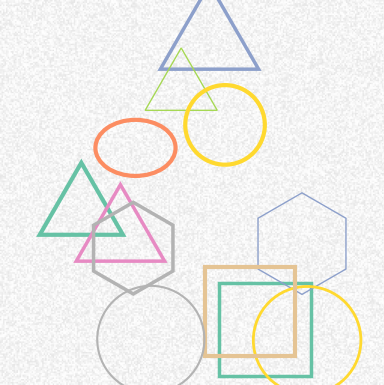[{"shape": "square", "thickness": 2.5, "radius": 0.6, "center": [0.688, 0.145]}, {"shape": "triangle", "thickness": 3, "radius": 0.62, "center": [0.211, 0.453]}, {"shape": "oval", "thickness": 3, "radius": 0.52, "center": [0.352, 0.616]}, {"shape": "hexagon", "thickness": 1, "radius": 0.66, "center": [0.784, 0.367]}, {"shape": "triangle", "thickness": 2.5, "radius": 0.74, "center": [0.544, 0.894]}, {"shape": "triangle", "thickness": 2.5, "radius": 0.66, "center": [0.313, 0.388]}, {"shape": "triangle", "thickness": 1, "radius": 0.54, "center": [0.471, 0.767]}, {"shape": "circle", "thickness": 2, "radius": 0.7, "center": [0.798, 0.116]}, {"shape": "circle", "thickness": 3, "radius": 0.52, "center": [0.585, 0.676]}, {"shape": "square", "thickness": 3, "radius": 0.58, "center": [0.649, 0.191]}, {"shape": "circle", "thickness": 1.5, "radius": 0.7, "center": [0.392, 0.118]}, {"shape": "hexagon", "thickness": 2.5, "radius": 0.6, "center": [0.346, 0.356]}]